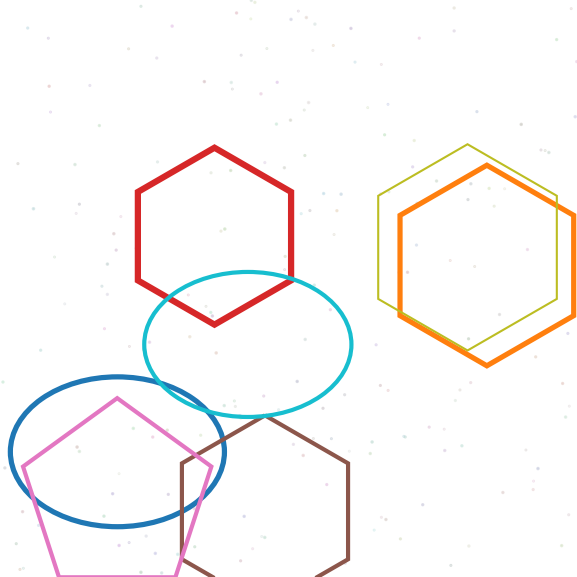[{"shape": "oval", "thickness": 2.5, "radius": 0.93, "center": [0.203, 0.217]}, {"shape": "hexagon", "thickness": 2.5, "radius": 0.87, "center": [0.843, 0.539]}, {"shape": "hexagon", "thickness": 3, "radius": 0.77, "center": [0.371, 0.59]}, {"shape": "hexagon", "thickness": 2, "radius": 0.83, "center": [0.459, 0.114]}, {"shape": "pentagon", "thickness": 2, "radius": 0.86, "center": [0.203, 0.138]}, {"shape": "hexagon", "thickness": 1, "radius": 0.89, "center": [0.81, 0.571]}, {"shape": "oval", "thickness": 2, "radius": 0.9, "center": [0.429, 0.403]}]